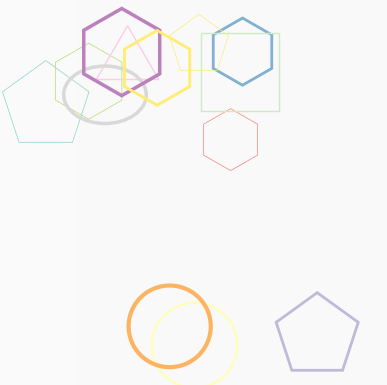[{"shape": "pentagon", "thickness": 0.5, "radius": 0.59, "center": [0.118, 0.725]}, {"shape": "circle", "thickness": 1.5, "radius": 0.55, "center": [0.502, 0.103]}, {"shape": "pentagon", "thickness": 2, "radius": 0.56, "center": [0.819, 0.128]}, {"shape": "hexagon", "thickness": 0.5, "radius": 0.4, "center": [0.595, 0.637]}, {"shape": "hexagon", "thickness": 2, "radius": 0.44, "center": [0.626, 0.866]}, {"shape": "circle", "thickness": 3, "radius": 0.53, "center": [0.438, 0.152]}, {"shape": "hexagon", "thickness": 0.5, "radius": 0.49, "center": [0.229, 0.789]}, {"shape": "triangle", "thickness": 1, "radius": 0.47, "center": [0.329, 0.84]}, {"shape": "oval", "thickness": 2.5, "radius": 0.53, "center": [0.271, 0.754]}, {"shape": "hexagon", "thickness": 2.5, "radius": 0.57, "center": [0.314, 0.865]}, {"shape": "square", "thickness": 1, "radius": 0.51, "center": [0.619, 0.812]}, {"shape": "hexagon", "thickness": 2, "radius": 0.49, "center": [0.405, 0.824]}, {"shape": "pentagon", "thickness": 0.5, "radius": 0.4, "center": [0.513, 0.882]}]